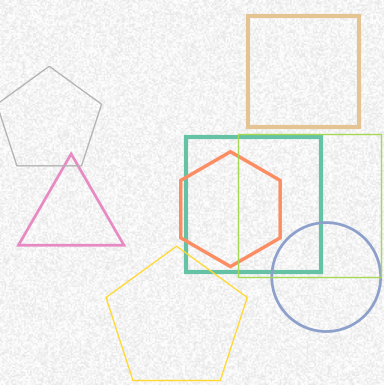[{"shape": "square", "thickness": 3, "radius": 0.87, "center": [0.658, 0.469]}, {"shape": "hexagon", "thickness": 2.5, "radius": 0.75, "center": [0.599, 0.457]}, {"shape": "circle", "thickness": 2, "radius": 0.71, "center": [0.847, 0.28]}, {"shape": "triangle", "thickness": 2, "radius": 0.79, "center": [0.185, 0.442]}, {"shape": "square", "thickness": 1, "radius": 0.93, "center": [0.803, 0.465]}, {"shape": "pentagon", "thickness": 1, "radius": 0.96, "center": [0.459, 0.168]}, {"shape": "square", "thickness": 3, "radius": 0.72, "center": [0.788, 0.815]}, {"shape": "pentagon", "thickness": 1, "radius": 0.71, "center": [0.128, 0.685]}]